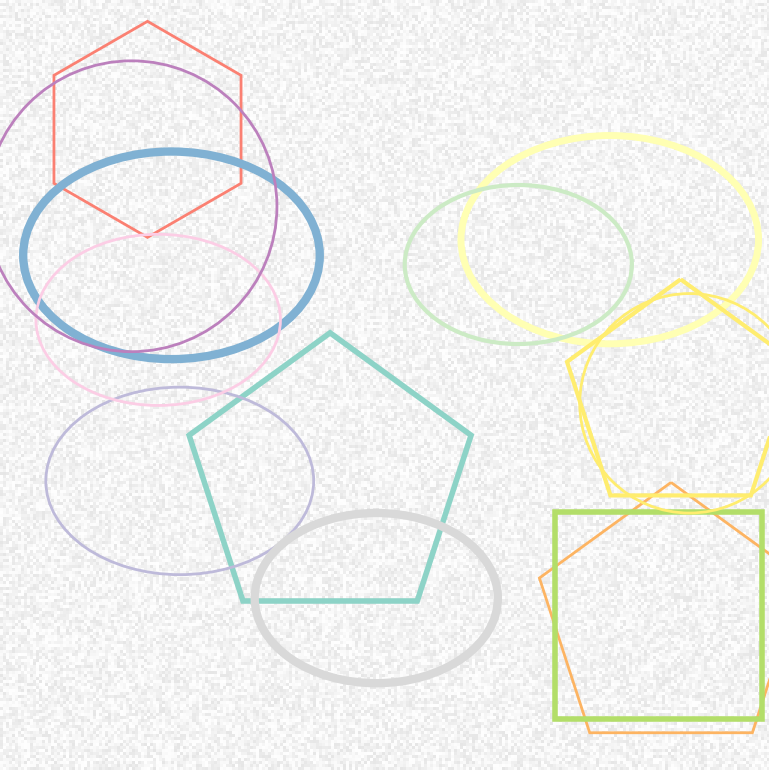[{"shape": "pentagon", "thickness": 2, "radius": 0.96, "center": [0.429, 0.375]}, {"shape": "oval", "thickness": 2.5, "radius": 0.97, "center": [0.792, 0.689]}, {"shape": "oval", "thickness": 1, "radius": 0.87, "center": [0.233, 0.375]}, {"shape": "hexagon", "thickness": 1, "radius": 0.7, "center": [0.192, 0.832]}, {"shape": "oval", "thickness": 3, "radius": 0.96, "center": [0.223, 0.668]}, {"shape": "pentagon", "thickness": 1, "radius": 0.9, "center": [0.871, 0.194]}, {"shape": "square", "thickness": 2, "radius": 0.67, "center": [0.855, 0.2]}, {"shape": "oval", "thickness": 1, "radius": 0.79, "center": [0.205, 0.585]}, {"shape": "oval", "thickness": 3, "radius": 0.79, "center": [0.489, 0.223]}, {"shape": "circle", "thickness": 1, "radius": 0.94, "center": [0.171, 0.732]}, {"shape": "oval", "thickness": 1.5, "radius": 0.74, "center": [0.673, 0.656]}, {"shape": "circle", "thickness": 1, "radius": 0.71, "center": [0.895, 0.476]}, {"shape": "pentagon", "thickness": 1.5, "radius": 0.78, "center": [0.884, 0.482]}]